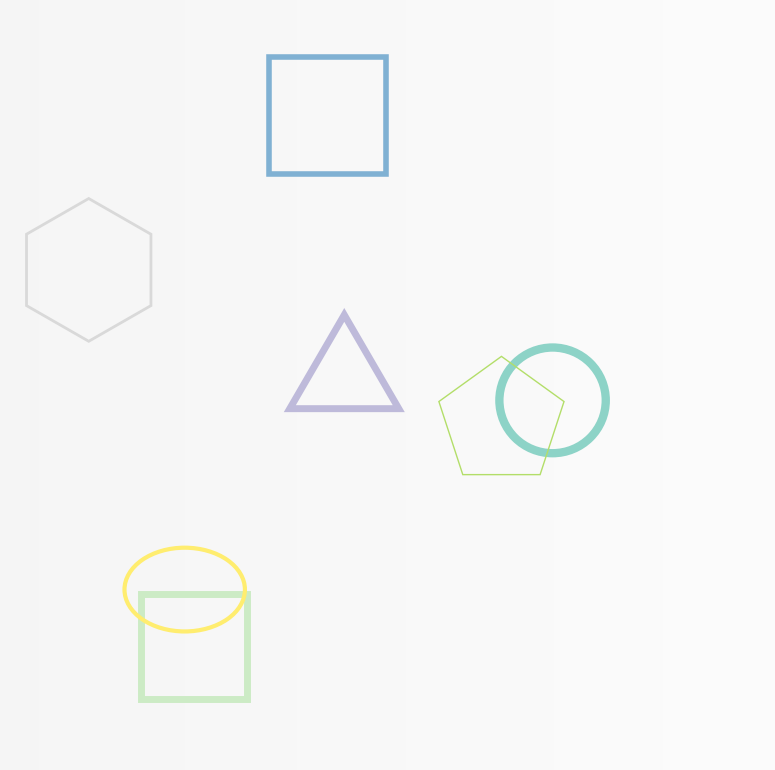[{"shape": "circle", "thickness": 3, "radius": 0.34, "center": [0.713, 0.48]}, {"shape": "triangle", "thickness": 2.5, "radius": 0.41, "center": [0.444, 0.51]}, {"shape": "square", "thickness": 2, "radius": 0.38, "center": [0.422, 0.85]}, {"shape": "pentagon", "thickness": 0.5, "radius": 0.42, "center": [0.647, 0.452]}, {"shape": "hexagon", "thickness": 1, "radius": 0.46, "center": [0.114, 0.649]}, {"shape": "square", "thickness": 2.5, "radius": 0.34, "center": [0.251, 0.161]}, {"shape": "oval", "thickness": 1.5, "radius": 0.39, "center": [0.238, 0.234]}]